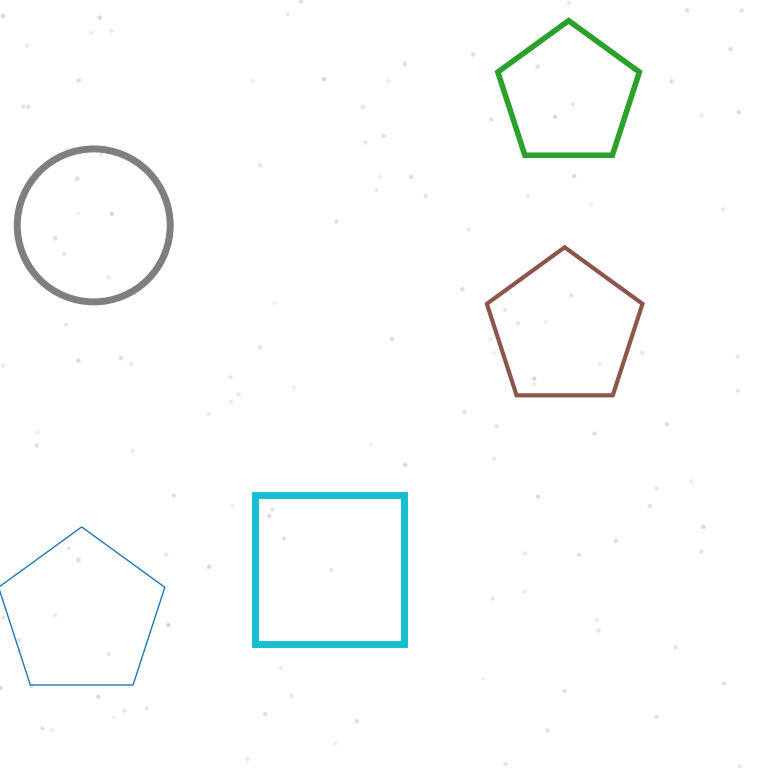[{"shape": "pentagon", "thickness": 0.5, "radius": 0.57, "center": [0.106, 0.202]}, {"shape": "pentagon", "thickness": 2, "radius": 0.48, "center": [0.738, 0.877]}, {"shape": "pentagon", "thickness": 1.5, "radius": 0.53, "center": [0.733, 0.573]}, {"shape": "circle", "thickness": 2.5, "radius": 0.5, "center": [0.122, 0.707]}, {"shape": "square", "thickness": 2.5, "radius": 0.48, "center": [0.428, 0.26]}]